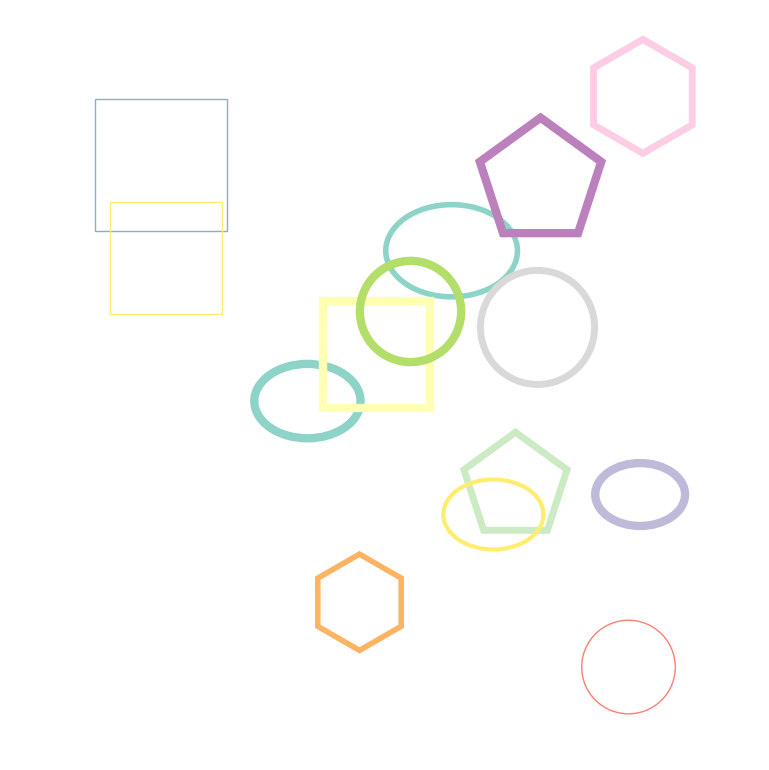[{"shape": "oval", "thickness": 2, "radius": 0.43, "center": [0.586, 0.674]}, {"shape": "oval", "thickness": 3, "radius": 0.34, "center": [0.399, 0.479]}, {"shape": "square", "thickness": 3, "radius": 0.35, "center": [0.489, 0.54]}, {"shape": "oval", "thickness": 3, "radius": 0.29, "center": [0.831, 0.358]}, {"shape": "circle", "thickness": 0.5, "radius": 0.3, "center": [0.816, 0.134]}, {"shape": "square", "thickness": 0.5, "radius": 0.43, "center": [0.209, 0.785]}, {"shape": "hexagon", "thickness": 2, "radius": 0.31, "center": [0.467, 0.218]}, {"shape": "circle", "thickness": 3, "radius": 0.33, "center": [0.533, 0.595]}, {"shape": "hexagon", "thickness": 2.5, "radius": 0.37, "center": [0.835, 0.875]}, {"shape": "circle", "thickness": 2.5, "radius": 0.37, "center": [0.698, 0.575]}, {"shape": "pentagon", "thickness": 3, "radius": 0.41, "center": [0.702, 0.764]}, {"shape": "pentagon", "thickness": 2.5, "radius": 0.35, "center": [0.669, 0.368]}, {"shape": "square", "thickness": 0.5, "radius": 0.36, "center": [0.215, 0.665]}, {"shape": "oval", "thickness": 1.5, "radius": 0.32, "center": [0.641, 0.332]}]